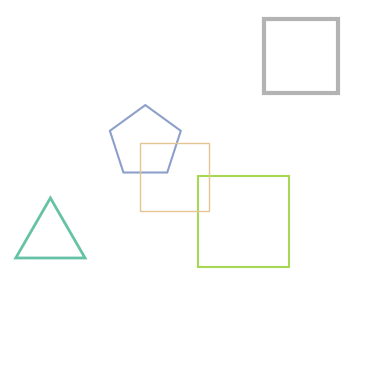[{"shape": "triangle", "thickness": 2, "radius": 0.52, "center": [0.131, 0.382]}, {"shape": "pentagon", "thickness": 1.5, "radius": 0.48, "center": [0.377, 0.63]}, {"shape": "square", "thickness": 1.5, "radius": 0.59, "center": [0.632, 0.425]}, {"shape": "square", "thickness": 1, "radius": 0.44, "center": [0.453, 0.541]}, {"shape": "square", "thickness": 3, "radius": 0.48, "center": [0.782, 0.854]}]